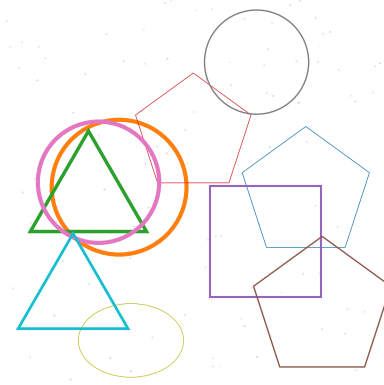[{"shape": "pentagon", "thickness": 0.5, "radius": 0.87, "center": [0.794, 0.498]}, {"shape": "circle", "thickness": 3, "radius": 0.88, "center": [0.309, 0.514]}, {"shape": "triangle", "thickness": 2.5, "radius": 0.87, "center": [0.23, 0.486]}, {"shape": "pentagon", "thickness": 0.5, "radius": 0.79, "center": [0.502, 0.653]}, {"shape": "square", "thickness": 1.5, "radius": 0.72, "center": [0.69, 0.373]}, {"shape": "pentagon", "thickness": 1, "radius": 0.94, "center": [0.837, 0.199]}, {"shape": "circle", "thickness": 3, "radius": 0.79, "center": [0.256, 0.527]}, {"shape": "circle", "thickness": 1, "radius": 0.68, "center": [0.666, 0.839]}, {"shape": "oval", "thickness": 0.5, "radius": 0.68, "center": [0.34, 0.116]}, {"shape": "triangle", "thickness": 2, "radius": 0.82, "center": [0.19, 0.229]}]